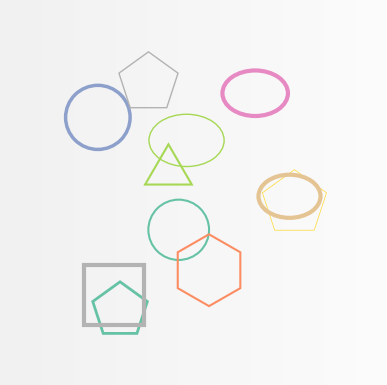[{"shape": "pentagon", "thickness": 2, "radius": 0.37, "center": [0.31, 0.194]}, {"shape": "circle", "thickness": 1.5, "radius": 0.39, "center": [0.461, 0.403]}, {"shape": "hexagon", "thickness": 1.5, "radius": 0.47, "center": [0.539, 0.298]}, {"shape": "circle", "thickness": 2.5, "radius": 0.42, "center": [0.253, 0.695]}, {"shape": "oval", "thickness": 3, "radius": 0.42, "center": [0.659, 0.758]}, {"shape": "triangle", "thickness": 1.5, "radius": 0.35, "center": [0.435, 0.555]}, {"shape": "oval", "thickness": 1, "radius": 0.48, "center": [0.481, 0.635]}, {"shape": "pentagon", "thickness": 0.5, "radius": 0.43, "center": [0.76, 0.472]}, {"shape": "oval", "thickness": 3, "radius": 0.4, "center": [0.747, 0.49]}, {"shape": "square", "thickness": 3, "radius": 0.39, "center": [0.295, 0.233]}, {"shape": "pentagon", "thickness": 1, "radius": 0.4, "center": [0.383, 0.785]}]